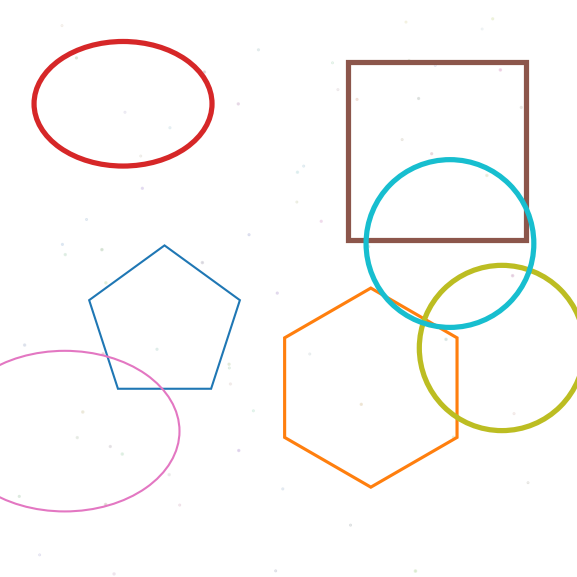[{"shape": "pentagon", "thickness": 1, "radius": 0.69, "center": [0.285, 0.437]}, {"shape": "hexagon", "thickness": 1.5, "radius": 0.86, "center": [0.642, 0.328]}, {"shape": "oval", "thickness": 2.5, "radius": 0.77, "center": [0.213, 0.819]}, {"shape": "square", "thickness": 2.5, "radius": 0.77, "center": [0.757, 0.738]}, {"shape": "oval", "thickness": 1, "radius": 0.99, "center": [0.112, 0.253]}, {"shape": "circle", "thickness": 2.5, "radius": 0.72, "center": [0.869, 0.397]}, {"shape": "circle", "thickness": 2.5, "radius": 0.73, "center": [0.779, 0.577]}]